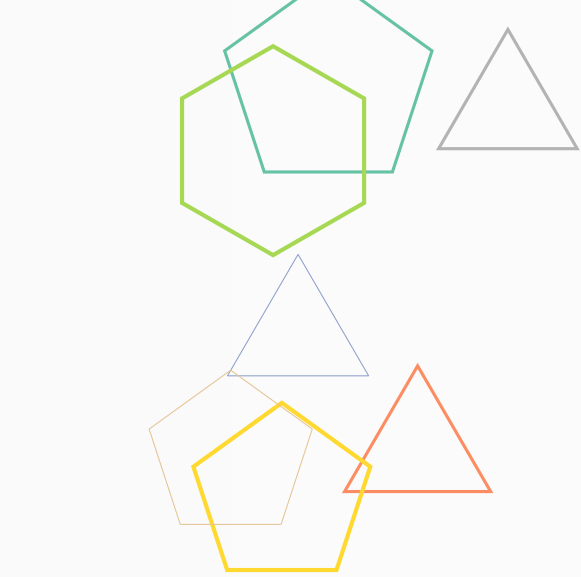[{"shape": "pentagon", "thickness": 1.5, "radius": 0.94, "center": [0.565, 0.853]}, {"shape": "triangle", "thickness": 1.5, "radius": 0.73, "center": [0.719, 0.22]}, {"shape": "triangle", "thickness": 0.5, "radius": 0.7, "center": [0.513, 0.418]}, {"shape": "hexagon", "thickness": 2, "radius": 0.9, "center": [0.47, 0.738]}, {"shape": "pentagon", "thickness": 2, "radius": 0.8, "center": [0.485, 0.142]}, {"shape": "pentagon", "thickness": 0.5, "radius": 0.74, "center": [0.397, 0.211]}, {"shape": "triangle", "thickness": 1.5, "radius": 0.69, "center": [0.874, 0.81]}]